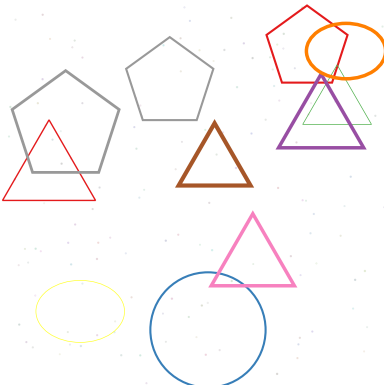[{"shape": "triangle", "thickness": 1, "radius": 0.7, "center": [0.127, 0.549]}, {"shape": "pentagon", "thickness": 1.5, "radius": 0.55, "center": [0.797, 0.875]}, {"shape": "circle", "thickness": 1.5, "radius": 0.75, "center": [0.54, 0.143]}, {"shape": "triangle", "thickness": 0.5, "radius": 0.52, "center": [0.876, 0.728]}, {"shape": "triangle", "thickness": 2.5, "radius": 0.64, "center": [0.834, 0.68]}, {"shape": "oval", "thickness": 2.5, "radius": 0.51, "center": [0.899, 0.867]}, {"shape": "oval", "thickness": 0.5, "radius": 0.58, "center": [0.208, 0.191]}, {"shape": "triangle", "thickness": 3, "radius": 0.54, "center": [0.557, 0.572]}, {"shape": "triangle", "thickness": 2.5, "radius": 0.62, "center": [0.657, 0.32]}, {"shape": "pentagon", "thickness": 2, "radius": 0.73, "center": [0.17, 0.67]}, {"shape": "pentagon", "thickness": 1.5, "radius": 0.6, "center": [0.441, 0.784]}]